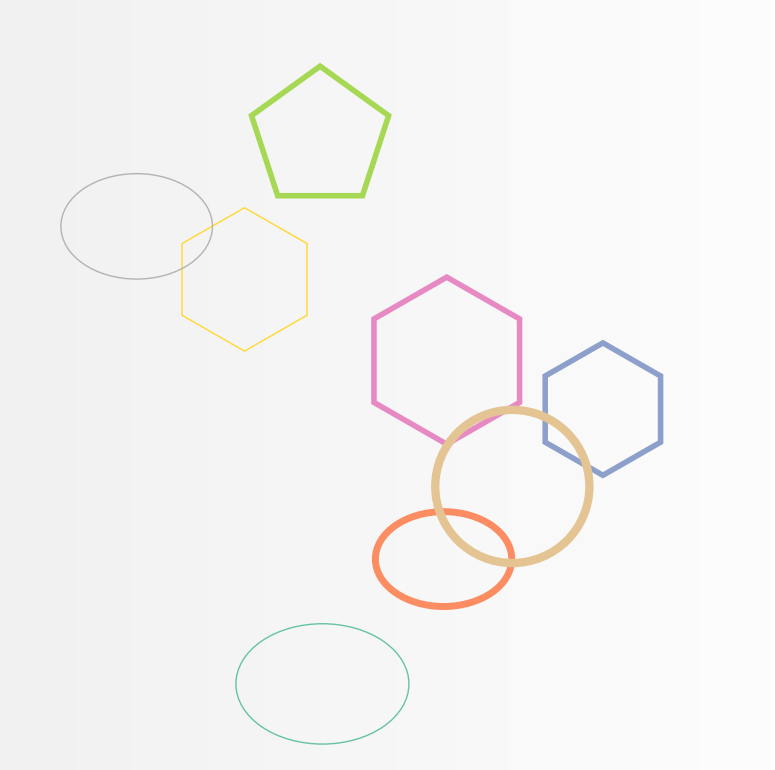[{"shape": "oval", "thickness": 0.5, "radius": 0.56, "center": [0.416, 0.112]}, {"shape": "oval", "thickness": 2.5, "radius": 0.44, "center": [0.572, 0.274]}, {"shape": "hexagon", "thickness": 2, "radius": 0.43, "center": [0.778, 0.469]}, {"shape": "hexagon", "thickness": 2, "radius": 0.54, "center": [0.576, 0.532]}, {"shape": "pentagon", "thickness": 2, "radius": 0.47, "center": [0.413, 0.821]}, {"shape": "hexagon", "thickness": 0.5, "radius": 0.47, "center": [0.315, 0.637]}, {"shape": "circle", "thickness": 3, "radius": 0.5, "center": [0.661, 0.368]}, {"shape": "oval", "thickness": 0.5, "radius": 0.49, "center": [0.176, 0.706]}]